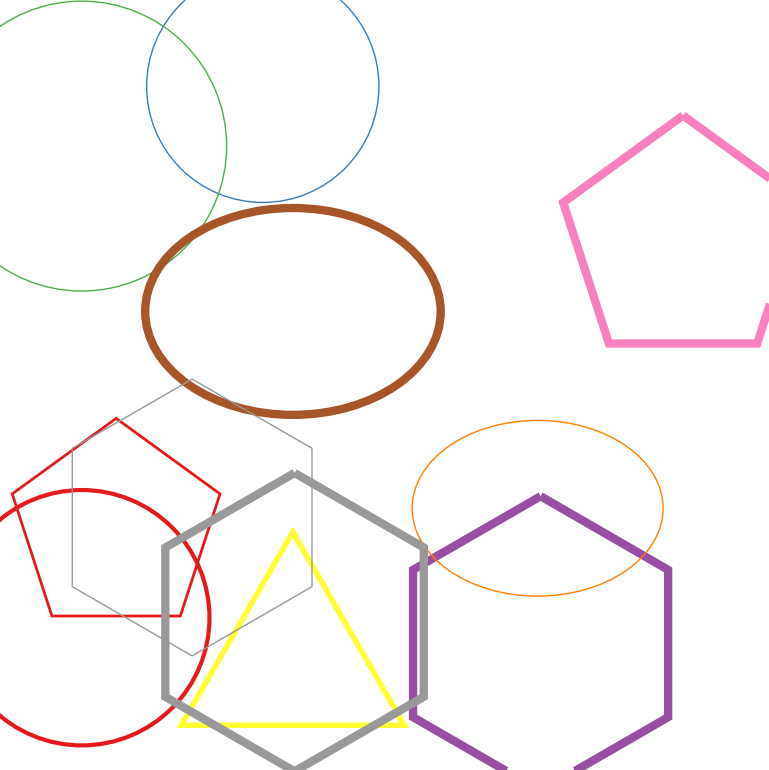[{"shape": "pentagon", "thickness": 1, "radius": 0.71, "center": [0.151, 0.315]}, {"shape": "circle", "thickness": 1.5, "radius": 0.83, "center": [0.106, 0.198]}, {"shape": "circle", "thickness": 0.5, "radius": 0.75, "center": [0.341, 0.888]}, {"shape": "circle", "thickness": 0.5, "radius": 0.94, "center": [0.106, 0.81]}, {"shape": "hexagon", "thickness": 3, "radius": 0.96, "center": [0.702, 0.164]}, {"shape": "oval", "thickness": 0.5, "radius": 0.81, "center": [0.698, 0.34]}, {"shape": "triangle", "thickness": 2, "radius": 0.84, "center": [0.38, 0.142]}, {"shape": "oval", "thickness": 3, "radius": 0.96, "center": [0.38, 0.596]}, {"shape": "pentagon", "thickness": 3, "radius": 0.82, "center": [0.887, 0.686]}, {"shape": "hexagon", "thickness": 0.5, "radius": 0.9, "center": [0.25, 0.328]}, {"shape": "hexagon", "thickness": 3, "radius": 0.97, "center": [0.383, 0.192]}]